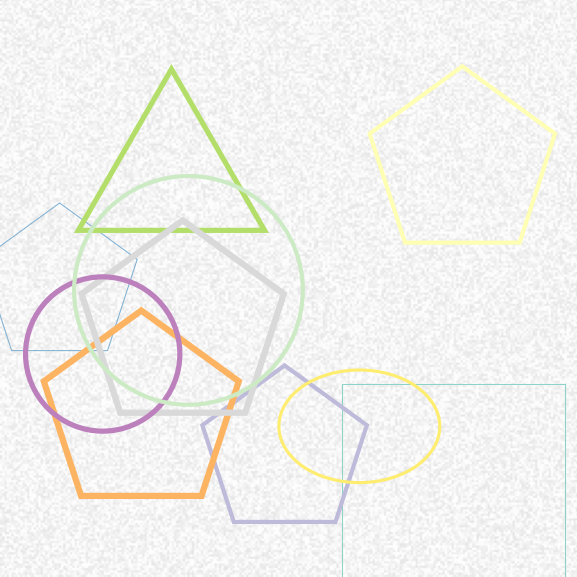[{"shape": "square", "thickness": 0.5, "radius": 0.97, "center": [0.785, 0.141]}, {"shape": "pentagon", "thickness": 2, "radius": 0.84, "center": [0.801, 0.716]}, {"shape": "pentagon", "thickness": 2, "radius": 0.75, "center": [0.493, 0.217]}, {"shape": "pentagon", "thickness": 0.5, "radius": 0.71, "center": [0.103, 0.506]}, {"shape": "pentagon", "thickness": 3, "radius": 0.89, "center": [0.245, 0.284]}, {"shape": "triangle", "thickness": 2.5, "radius": 0.93, "center": [0.297, 0.693]}, {"shape": "pentagon", "thickness": 3, "radius": 0.92, "center": [0.316, 0.433]}, {"shape": "circle", "thickness": 2.5, "radius": 0.67, "center": [0.178, 0.386]}, {"shape": "circle", "thickness": 2, "radius": 0.99, "center": [0.326, 0.496]}, {"shape": "oval", "thickness": 1.5, "radius": 0.7, "center": [0.622, 0.261]}]